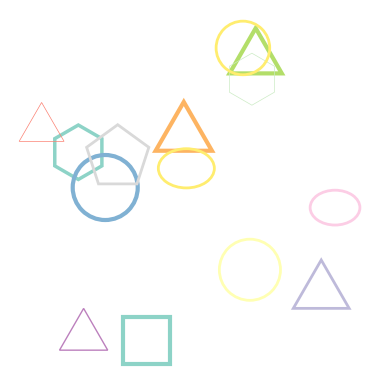[{"shape": "square", "thickness": 3, "radius": 0.31, "center": [0.381, 0.116]}, {"shape": "hexagon", "thickness": 2.5, "radius": 0.35, "center": [0.203, 0.605]}, {"shape": "circle", "thickness": 2, "radius": 0.4, "center": [0.649, 0.299]}, {"shape": "triangle", "thickness": 2, "radius": 0.42, "center": [0.834, 0.241]}, {"shape": "triangle", "thickness": 0.5, "radius": 0.34, "center": [0.108, 0.667]}, {"shape": "circle", "thickness": 3, "radius": 0.42, "center": [0.273, 0.513]}, {"shape": "triangle", "thickness": 3, "radius": 0.42, "center": [0.477, 0.651]}, {"shape": "triangle", "thickness": 3, "radius": 0.39, "center": [0.664, 0.849]}, {"shape": "oval", "thickness": 2, "radius": 0.32, "center": [0.87, 0.461]}, {"shape": "pentagon", "thickness": 2, "radius": 0.42, "center": [0.306, 0.591]}, {"shape": "triangle", "thickness": 1, "radius": 0.36, "center": [0.217, 0.127]}, {"shape": "hexagon", "thickness": 0.5, "radius": 0.34, "center": [0.654, 0.794]}, {"shape": "circle", "thickness": 2, "radius": 0.35, "center": [0.631, 0.875]}, {"shape": "oval", "thickness": 2, "radius": 0.36, "center": [0.484, 0.563]}]